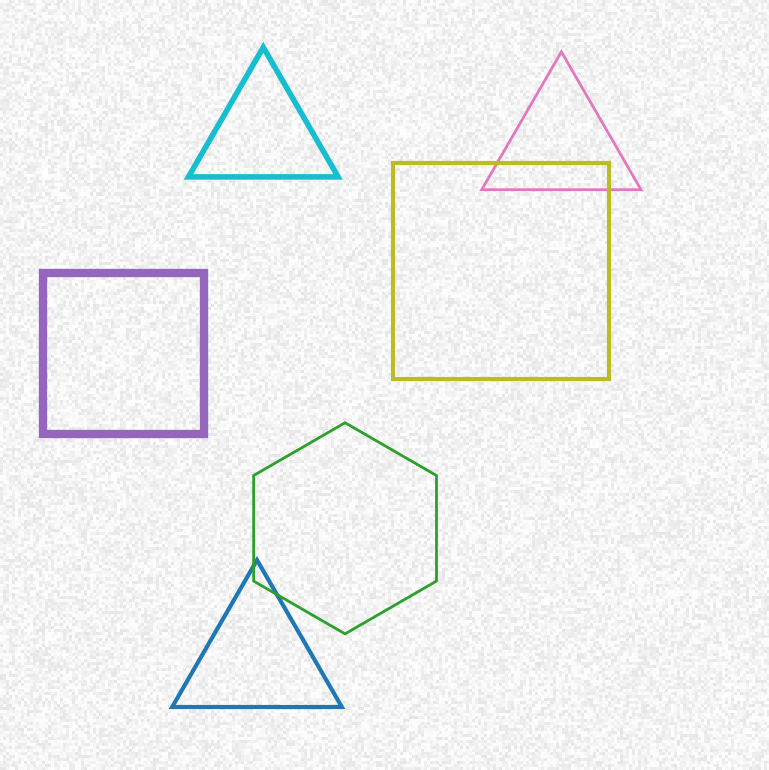[{"shape": "triangle", "thickness": 1.5, "radius": 0.64, "center": [0.334, 0.145]}, {"shape": "hexagon", "thickness": 1, "radius": 0.69, "center": [0.448, 0.314]}, {"shape": "square", "thickness": 3, "radius": 0.52, "center": [0.161, 0.541]}, {"shape": "triangle", "thickness": 1, "radius": 0.6, "center": [0.729, 0.813]}, {"shape": "square", "thickness": 1.5, "radius": 0.7, "center": [0.651, 0.648]}, {"shape": "triangle", "thickness": 2, "radius": 0.56, "center": [0.342, 0.826]}]